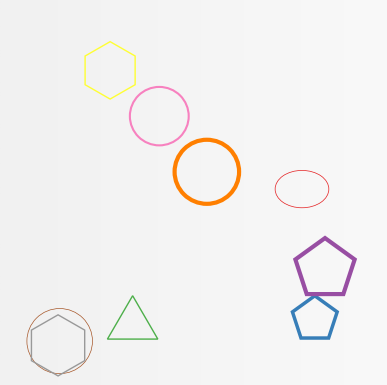[{"shape": "oval", "thickness": 0.5, "radius": 0.35, "center": [0.779, 0.509]}, {"shape": "pentagon", "thickness": 2.5, "radius": 0.3, "center": [0.812, 0.171]}, {"shape": "triangle", "thickness": 1, "radius": 0.38, "center": [0.342, 0.157]}, {"shape": "pentagon", "thickness": 3, "radius": 0.4, "center": [0.839, 0.301]}, {"shape": "circle", "thickness": 3, "radius": 0.42, "center": [0.534, 0.554]}, {"shape": "hexagon", "thickness": 1, "radius": 0.37, "center": [0.284, 0.817]}, {"shape": "circle", "thickness": 0.5, "radius": 0.42, "center": [0.154, 0.114]}, {"shape": "circle", "thickness": 1.5, "radius": 0.38, "center": [0.411, 0.698]}, {"shape": "hexagon", "thickness": 1, "radius": 0.4, "center": [0.15, 0.103]}]